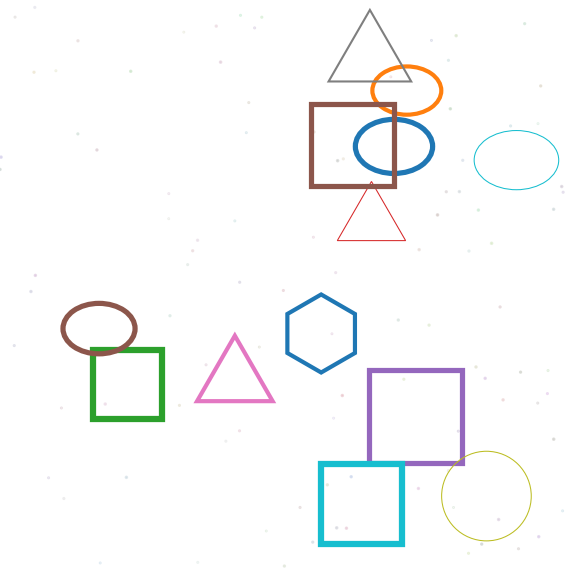[{"shape": "hexagon", "thickness": 2, "radius": 0.34, "center": [0.556, 0.422]}, {"shape": "oval", "thickness": 2.5, "radius": 0.33, "center": [0.682, 0.746]}, {"shape": "oval", "thickness": 2, "radius": 0.3, "center": [0.704, 0.842]}, {"shape": "square", "thickness": 3, "radius": 0.3, "center": [0.221, 0.333]}, {"shape": "triangle", "thickness": 0.5, "radius": 0.34, "center": [0.643, 0.617]}, {"shape": "square", "thickness": 2.5, "radius": 0.4, "center": [0.72, 0.278]}, {"shape": "square", "thickness": 2.5, "radius": 0.36, "center": [0.61, 0.748]}, {"shape": "oval", "thickness": 2.5, "radius": 0.31, "center": [0.171, 0.43]}, {"shape": "triangle", "thickness": 2, "radius": 0.38, "center": [0.407, 0.342]}, {"shape": "triangle", "thickness": 1, "radius": 0.41, "center": [0.641, 0.899]}, {"shape": "circle", "thickness": 0.5, "radius": 0.39, "center": [0.842, 0.14]}, {"shape": "square", "thickness": 3, "radius": 0.35, "center": [0.626, 0.126]}, {"shape": "oval", "thickness": 0.5, "radius": 0.37, "center": [0.894, 0.722]}]